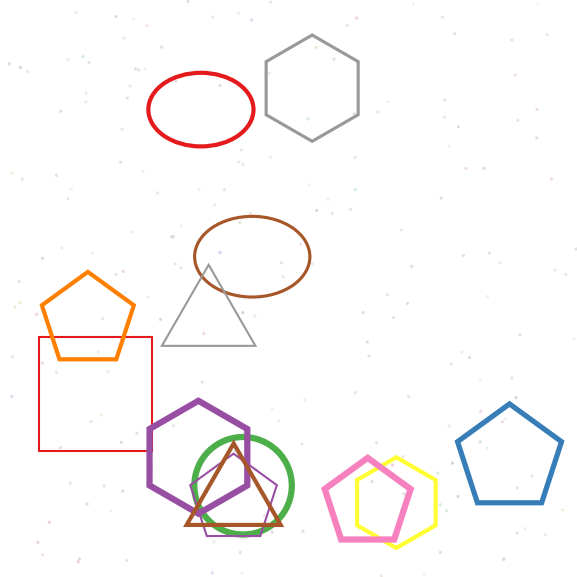[{"shape": "square", "thickness": 1, "radius": 0.49, "center": [0.165, 0.317]}, {"shape": "oval", "thickness": 2, "radius": 0.46, "center": [0.348, 0.809]}, {"shape": "pentagon", "thickness": 2.5, "radius": 0.47, "center": [0.882, 0.205]}, {"shape": "circle", "thickness": 3, "radius": 0.42, "center": [0.421, 0.158]}, {"shape": "hexagon", "thickness": 3, "radius": 0.49, "center": [0.344, 0.207]}, {"shape": "pentagon", "thickness": 1, "radius": 0.39, "center": [0.404, 0.135]}, {"shape": "pentagon", "thickness": 2, "radius": 0.42, "center": [0.152, 0.445]}, {"shape": "hexagon", "thickness": 2, "radius": 0.39, "center": [0.686, 0.129]}, {"shape": "oval", "thickness": 1.5, "radius": 0.5, "center": [0.437, 0.555]}, {"shape": "triangle", "thickness": 2, "radius": 0.47, "center": [0.405, 0.137]}, {"shape": "pentagon", "thickness": 3, "radius": 0.39, "center": [0.637, 0.128]}, {"shape": "hexagon", "thickness": 1.5, "radius": 0.46, "center": [0.541, 0.846]}, {"shape": "triangle", "thickness": 1, "radius": 0.47, "center": [0.361, 0.447]}]